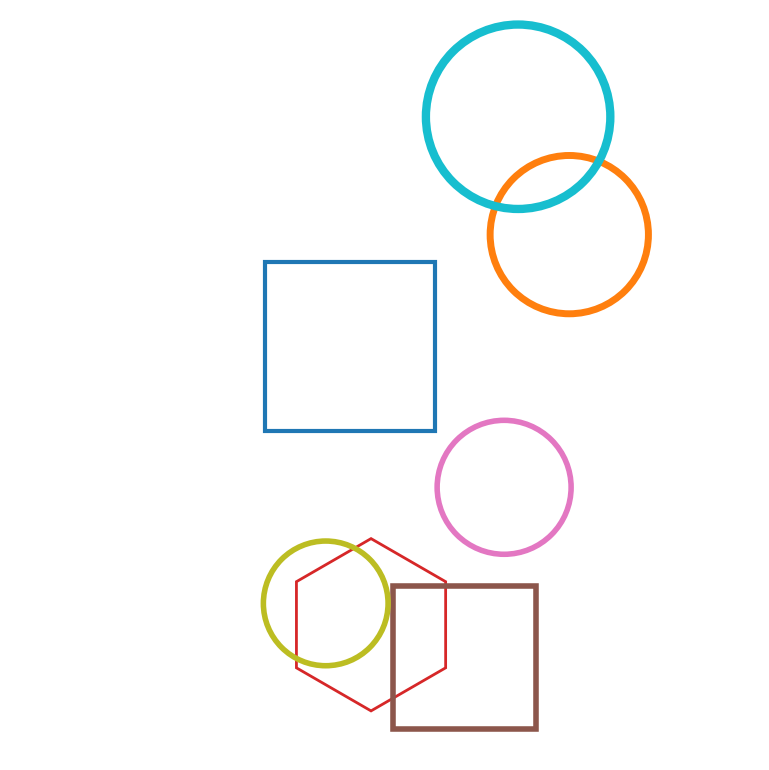[{"shape": "square", "thickness": 1.5, "radius": 0.55, "center": [0.455, 0.55]}, {"shape": "circle", "thickness": 2.5, "radius": 0.51, "center": [0.739, 0.695]}, {"shape": "hexagon", "thickness": 1, "radius": 0.56, "center": [0.482, 0.189]}, {"shape": "square", "thickness": 2, "radius": 0.47, "center": [0.603, 0.146]}, {"shape": "circle", "thickness": 2, "radius": 0.43, "center": [0.655, 0.367]}, {"shape": "circle", "thickness": 2, "radius": 0.4, "center": [0.423, 0.216]}, {"shape": "circle", "thickness": 3, "radius": 0.6, "center": [0.673, 0.848]}]